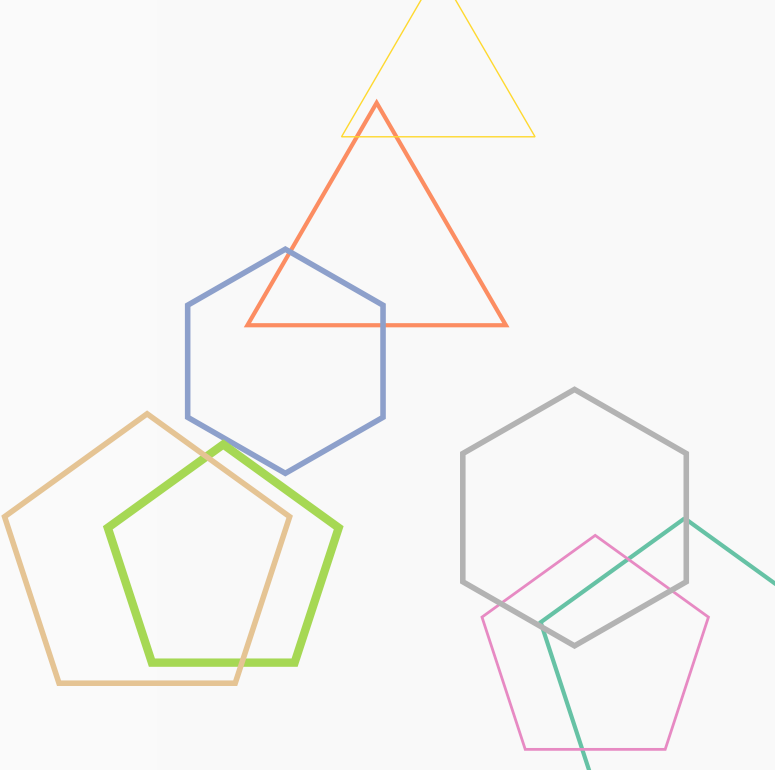[{"shape": "pentagon", "thickness": 1.5, "radius": 0.98, "center": [0.883, 0.131]}, {"shape": "triangle", "thickness": 1.5, "radius": 0.96, "center": [0.486, 0.674]}, {"shape": "hexagon", "thickness": 2, "radius": 0.73, "center": [0.368, 0.531]}, {"shape": "pentagon", "thickness": 1, "radius": 0.77, "center": [0.768, 0.151]}, {"shape": "pentagon", "thickness": 3, "radius": 0.78, "center": [0.288, 0.266]}, {"shape": "triangle", "thickness": 0.5, "radius": 0.72, "center": [0.566, 0.894]}, {"shape": "pentagon", "thickness": 2, "radius": 0.97, "center": [0.19, 0.269]}, {"shape": "hexagon", "thickness": 2, "radius": 0.83, "center": [0.741, 0.328]}]